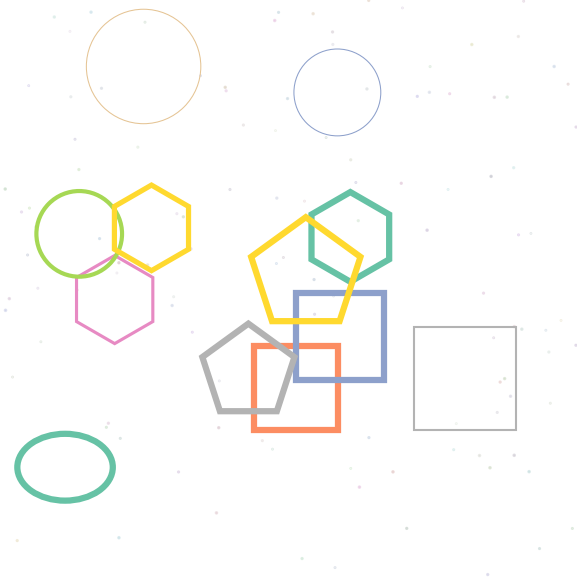[{"shape": "oval", "thickness": 3, "radius": 0.41, "center": [0.113, 0.19]}, {"shape": "hexagon", "thickness": 3, "radius": 0.39, "center": [0.607, 0.589]}, {"shape": "square", "thickness": 3, "radius": 0.36, "center": [0.513, 0.327]}, {"shape": "circle", "thickness": 0.5, "radius": 0.38, "center": [0.584, 0.839]}, {"shape": "square", "thickness": 3, "radius": 0.38, "center": [0.589, 0.416]}, {"shape": "hexagon", "thickness": 1.5, "radius": 0.38, "center": [0.199, 0.48]}, {"shape": "circle", "thickness": 2, "radius": 0.37, "center": [0.137, 0.594]}, {"shape": "hexagon", "thickness": 2.5, "radius": 0.37, "center": [0.262, 0.605]}, {"shape": "pentagon", "thickness": 3, "radius": 0.5, "center": [0.53, 0.524]}, {"shape": "circle", "thickness": 0.5, "radius": 0.5, "center": [0.249, 0.884]}, {"shape": "pentagon", "thickness": 3, "radius": 0.42, "center": [0.43, 0.355]}, {"shape": "square", "thickness": 1, "radius": 0.44, "center": [0.805, 0.344]}]